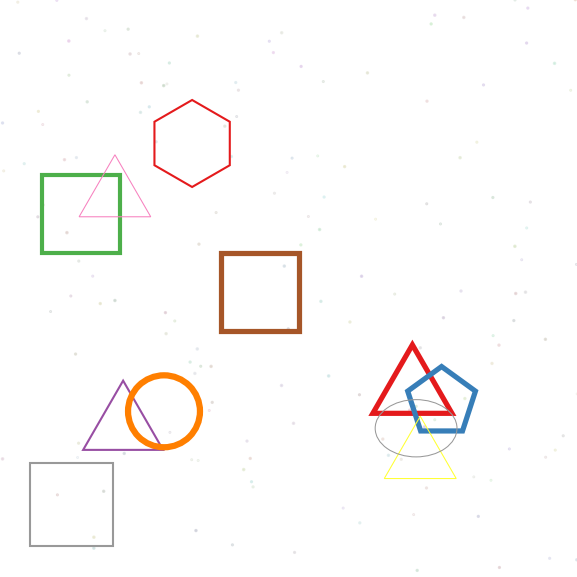[{"shape": "triangle", "thickness": 2.5, "radius": 0.4, "center": [0.714, 0.323]}, {"shape": "hexagon", "thickness": 1, "radius": 0.38, "center": [0.333, 0.751]}, {"shape": "pentagon", "thickness": 2.5, "radius": 0.31, "center": [0.765, 0.303]}, {"shape": "square", "thickness": 2, "radius": 0.34, "center": [0.141, 0.628]}, {"shape": "triangle", "thickness": 1, "radius": 0.4, "center": [0.213, 0.26]}, {"shape": "circle", "thickness": 3, "radius": 0.31, "center": [0.284, 0.287]}, {"shape": "triangle", "thickness": 0.5, "radius": 0.36, "center": [0.728, 0.206]}, {"shape": "square", "thickness": 2.5, "radius": 0.34, "center": [0.45, 0.493]}, {"shape": "triangle", "thickness": 0.5, "radius": 0.36, "center": [0.199, 0.66]}, {"shape": "square", "thickness": 1, "radius": 0.36, "center": [0.124, 0.125]}, {"shape": "oval", "thickness": 0.5, "radius": 0.35, "center": [0.721, 0.258]}]